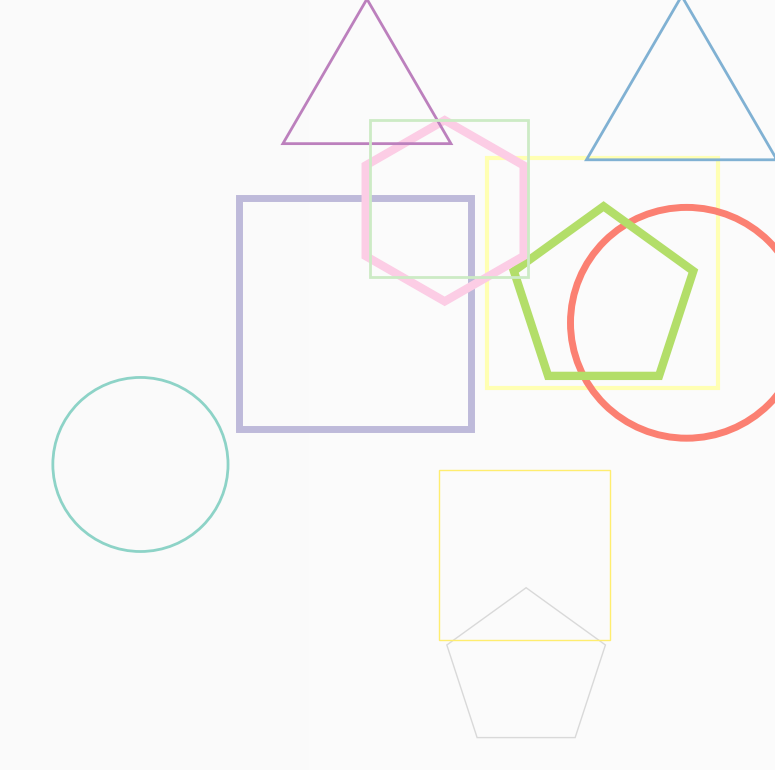[{"shape": "circle", "thickness": 1, "radius": 0.57, "center": [0.181, 0.397]}, {"shape": "square", "thickness": 1.5, "radius": 0.75, "center": [0.778, 0.645]}, {"shape": "square", "thickness": 2.5, "radius": 0.75, "center": [0.458, 0.593]}, {"shape": "circle", "thickness": 2.5, "radius": 0.75, "center": [0.886, 0.581]}, {"shape": "triangle", "thickness": 1, "radius": 0.71, "center": [0.88, 0.863]}, {"shape": "pentagon", "thickness": 3, "radius": 0.61, "center": [0.779, 0.61]}, {"shape": "hexagon", "thickness": 3, "radius": 0.59, "center": [0.574, 0.726]}, {"shape": "pentagon", "thickness": 0.5, "radius": 0.54, "center": [0.679, 0.129]}, {"shape": "triangle", "thickness": 1, "radius": 0.63, "center": [0.473, 0.876]}, {"shape": "square", "thickness": 1, "radius": 0.51, "center": [0.579, 0.742]}, {"shape": "square", "thickness": 0.5, "radius": 0.55, "center": [0.677, 0.279]}]